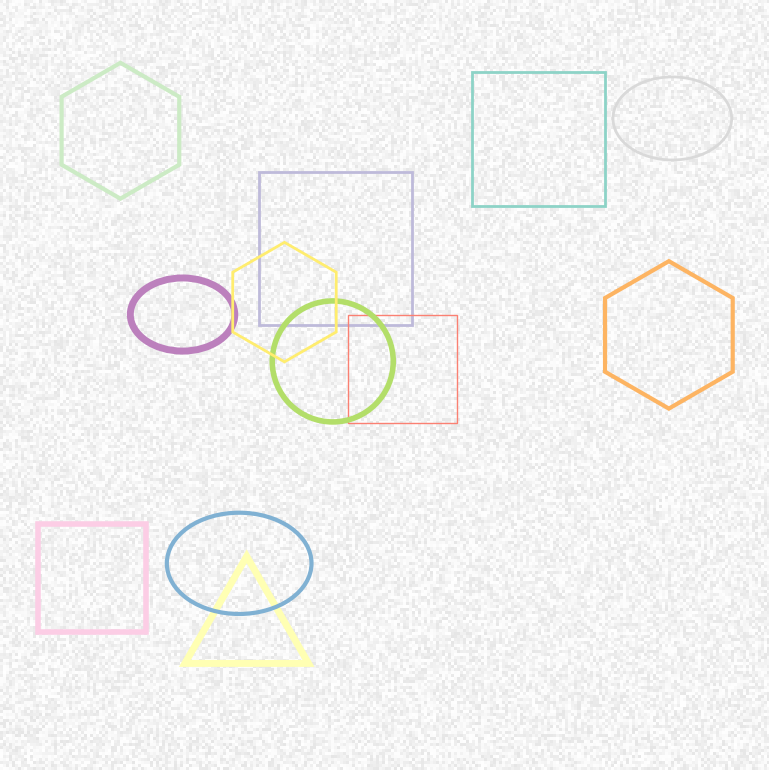[{"shape": "square", "thickness": 1, "radius": 0.43, "center": [0.7, 0.819]}, {"shape": "triangle", "thickness": 2.5, "radius": 0.46, "center": [0.32, 0.185]}, {"shape": "square", "thickness": 1, "radius": 0.49, "center": [0.436, 0.677]}, {"shape": "square", "thickness": 0.5, "radius": 0.35, "center": [0.523, 0.521]}, {"shape": "oval", "thickness": 1.5, "radius": 0.47, "center": [0.311, 0.268]}, {"shape": "hexagon", "thickness": 1.5, "radius": 0.48, "center": [0.869, 0.565]}, {"shape": "circle", "thickness": 2, "radius": 0.39, "center": [0.432, 0.531]}, {"shape": "square", "thickness": 2, "radius": 0.35, "center": [0.119, 0.249]}, {"shape": "oval", "thickness": 1, "radius": 0.39, "center": [0.873, 0.846]}, {"shape": "oval", "thickness": 2.5, "radius": 0.34, "center": [0.237, 0.592]}, {"shape": "hexagon", "thickness": 1.5, "radius": 0.44, "center": [0.156, 0.83]}, {"shape": "hexagon", "thickness": 1, "radius": 0.39, "center": [0.369, 0.608]}]